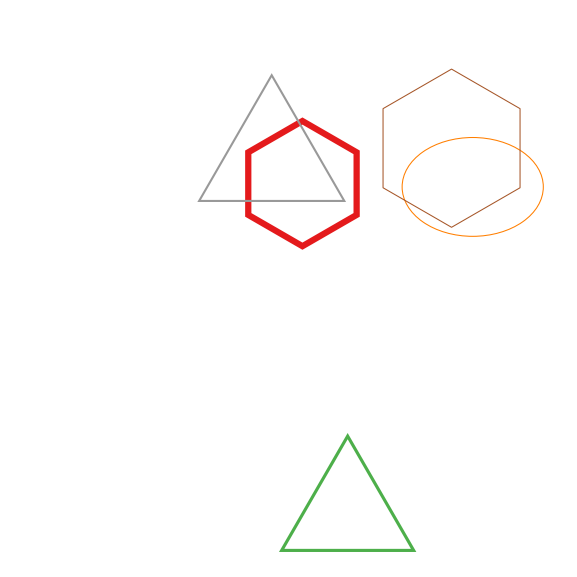[{"shape": "hexagon", "thickness": 3, "radius": 0.54, "center": [0.524, 0.681]}, {"shape": "triangle", "thickness": 1.5, "radius": 0.66, "center": [0.602, 0.112]}, {"shape": "oval", "thickness": 0.5, "radius": 0.61, "center": [0.819, 0.675]}, {"shape": "hexagon", "thickness": 0.5, "radius": 0.68, "center": [0.782, 0.743]}, {"shape": "triangle", "thickness": 1, "radius": 0.73, "center": [0.47, 0.724]}]